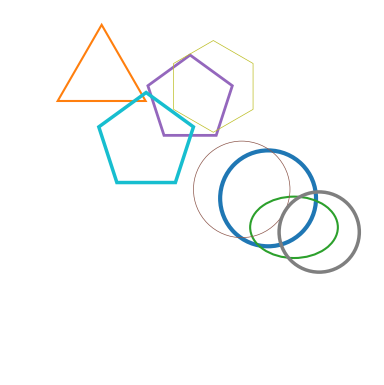[{"shape": "circle", "thickness": 3, "radius": 0.62, "center": [0.696, 0.485]}, {"shape": "triangle", "thickness": 1.5, "radius": 0.66, "center": [0.264, 0.804]}, {"shape": "oval", "thickness": 1.5, "radius": 0.57, "center": [0.764, 0.41]}, {"shape": "pentagon", "thickness": 2, "radius": 0.58, "center": [0.494, 0.742]}, {"shape": "circle", "thickness": 0.5, "radius": 0.63, "center": [0.628, 0.508]}, {"shape": "circle", "thickness": 2.5, "radius": 0.52, "center": [0.829, 0.397]}, {"shape": "hexagon", "thickness": 0.5, "radius": 0.6, "center": [0.554, 0.776]}, {"shape": "pentagon", "thickness": 2.5, "radius": 0.65, "center": [0.38, 0.63]}]